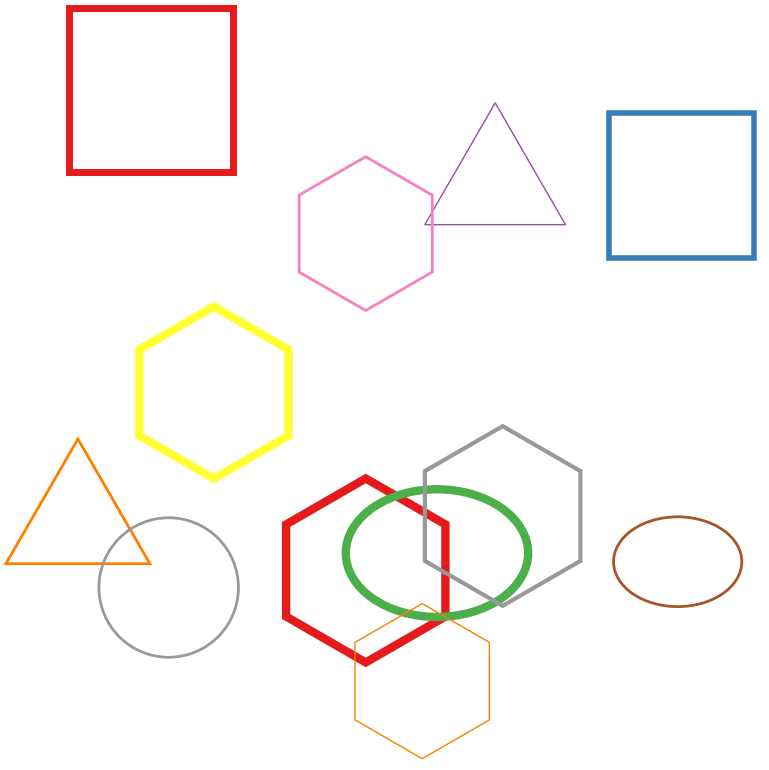[{"shape": "hexagon", "thickness": 3, "radius": 0.6, "center": [0.475, 0.259]}, {"shape": "square", "thickness": 2.5, "radius": 0.53, "center": [0.196, 0.883]}, {"shape": "square", "thickness": 2, "radius": 0.47, "center": [0.885, 0.759]}, {"shape": "oval", "thickness": 3, "radius": 0.59, "center": [0.567, 0.282]}, {"shape": "triangle", "thickness": 0.5, "radius": 0.53, "center": [0.643, 0.761]}, {"shape": "triangle", "thickness": 1, "radius": 0.54, "center": [0.101, 0.322]}, {"shape": "hexagon", "thickness": 0.5, "radius": 0.5, "center": [0.548, 0.115]}, {"shape": "hexagon", "thickness": 3, "radius": 0.56, "center": [0.278, 0.49]}, {"shape": "oval", "thickness": 1, "radius": 0.42, "center": [0.88, 0.27]}, {"shape": "hexagon", "thickness": 1, "radius": 0.5, "center": [0.475, 0.697]}, {"shape": "hexagon", "thickness": 1.5, "radius": 0.58, "center": [0.653, 0.33]}, {"shape": "circle", "thickness": 1, "radius": 0.45, "center": [0.219, 0.237]}]